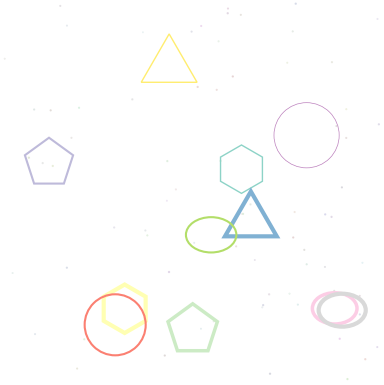[{"shape": "hexagon", "thickness": 1, "radius": 0.31, "center": [0.627, 0.561]}, {"shape": "hexagon", "thickness": 3, "radius": 0.31, "center": [0.324, 0.198]}, {"shape": "pentagon", "thickness": 1.5, "radius": 0.33, "center": [0.127, 0.576]}, {"shape": "circle", "thickness": 1.5, "radius": 0.4, "center": [0.299, 0.156]}, {"shape": "triangle", "thickness": 3, "radius": 0.39, "center": [0.652, 0.425]}, {"shape": "oval", "thickness": 1.5, "radius": 0.33, "center": [0.548, 0.39]}, {"shape": "oval", "thickness": 2.5, "radius": 0.29, "center": [0.869, 0.199]}, {"shape": "oval", "thickness": 3, "radius": 0.31, "center": [0.889, 0.194]}, {"shape": "circle", "thickness": 0.5, "radius": 0.42, "center": [0.796, 0.649]}, {"shape": "pentagon", "thickness": 2.5, "radius": 0.34, "center": [0.501, 0.144]}, {"shape": "triangle", "thickness": 1, "radius": 0.42, "center": [0.439, 0.828]}]